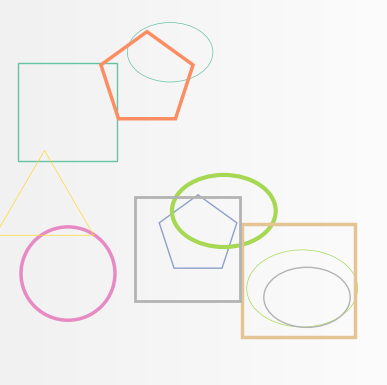[{"shape": "oval", "thickness": 0.5, "radius": 0.55, "center": [0.439, 0.864]}, {"shape": "square", "thickness": 1, "radius": 0.64, "center": [0.173, 0.708]}, {"shape": "pentagon", "thickness": 2.5, "radius": 0.63, "center": [0.379, 0.793]}, {"shape": "pentagon", "thickness": 1, "radius": 0.53, "center": [0.511, 0.389]}, {"shape": "circle", "thickness": 2.5, "radius": 0.61, "center": [0.175, 0.289]}, {"shape": "oval", "thickness": 3, "radius": 0.67, "center": [0.578, 0.452]}, {"shape": "oval", "thickness": 0.5, "radius": 0.72, "center": [0.78, 0.251]}, {"shape": "triangle", "thickness": 0.5, "radius": 0.73, "center": [0.115, 0.462]}, {"shape": "square", "thickness": 2.5, "radius": 0.73, "center": [0.771, 0.271]}, {"shape": "oval", "thickness": 1, "radius": 0.56, "center": [0.792, 0.228]}, {"shape": "square", "thickness": 2, "radius": 0.68, "center": [0.483, 0.353]}]